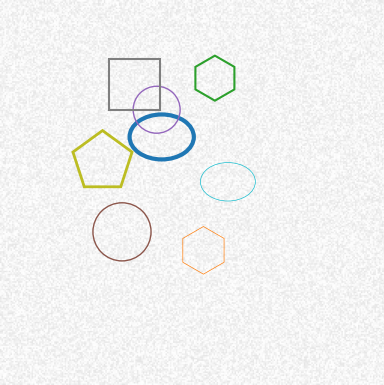[{"shape": "oval", "thickness": 3, "radius": 0.42, "center": [0.42, 0.644]}, {"shape": "hexagon", "thickness": 0.5, "radius": 0.31, "center": [0.528, 0.35]}, {"shape": "hexagon", "thickness": 1.5, "radius": 0.29, "center": [0.558, 0.797]}, {"shape": "circle", "thickness": 1, "radius": 0.3, "center": [0.407, 0.715]}, {"shape": "circle", "thickness": 1, "radius": 0.38, "center": [0.317, 0.398]}, {"shape": "square", "thickness": 1.5, "radius": 0.33, "center": [0.35, 0.78]}, {"shape": "pentagon", "thickness": 2, "radius": 0.4, "center": [0.266, 0.58]}, {"shape": "oval", "thickness": 0.5, "radius": 0.36, "center": [0.592, 0.528]}]